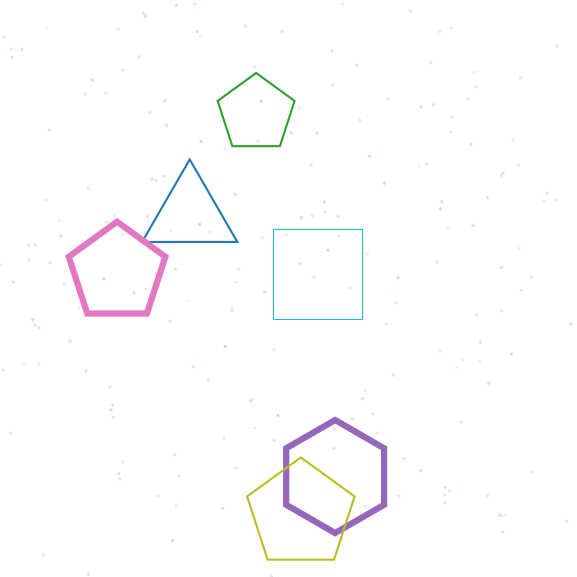[{"shape": "triangle", "thickness": 1, "radius": 0.48, "center": [0.329, 0.628]}, {"shape": "pentagon", "thickness": 1, "radius": 0.35, "center": [0.444, 0.803]}, {"shape": "hexagon", "thickness": 3, "radius": 0.49, "center": [0.58, 0.174]}, {"shape": "pentagon", "thickness": 3, "radius": 0.44, "center": [0.203, 0.527]}, {"shape": "pentagon", "thickness": 1, "radius": 0.49, "center": [0.521, 0.109]}, {"shape": "square", "thickness": 0.5, "radius": 0.39, "center": [0.549, 0.525]}]